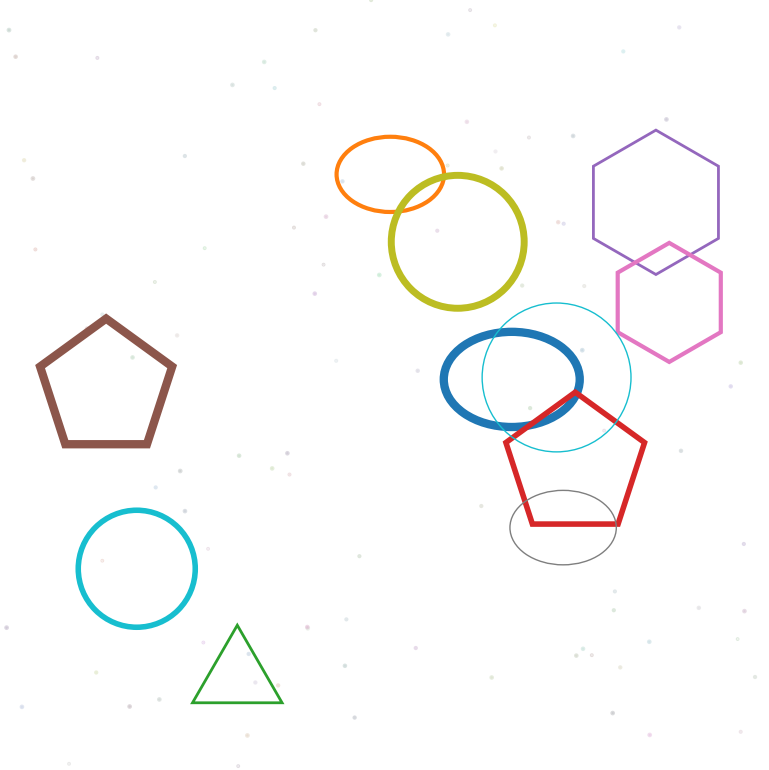[{"shape": "oval", "thickness": 3, "radius": 0.44, "center": [0.665, 0.507]}, {"shape": "oval", "thickness": 1.5, "radius": 0.35, "center": [0.507, 0.774]}, {"shape": "triangle", "thickness": 1, "radius": 0.34, "center": [0.308, 0.121]}, {"shape": "pentagon", "thickness": 2, "radius": 0.47, "center": [0.747, 0.396]}, {"shape": "hexagon", "thickness": 1, "radius": 0.47, "center": [0.852, 0.737]}, {"shape": "pentagon", "thickness": 3, "radius": 0.45, "center": [0.138, 0.496]}, {"shape": "hexagon", "thickness": 1.5, "radius": 0.39, "center": [0.869, 0.607]}, {"shape": "oval", "thickness": 0.5, "radius": 0.35, "center": [0.731, 0.315]}, {"shape": "circle", "thickness": 2.5, "radius": 0.43, "center": [0.594, 0.686]}, {"shape": "circle", "thickness": 2, "radius": 0.38, "center": [0.178, 0.261]}, {"shape": "circle", "thickness": 0.5, "radius": 0.48, "center": [0.723, 0.51]}]